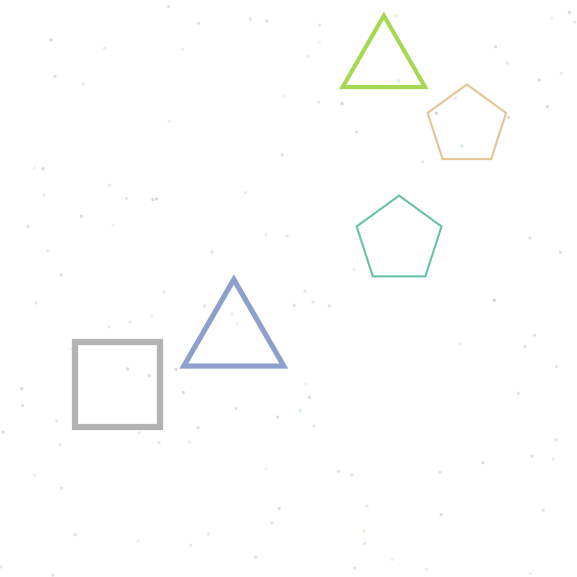[{"shape": "pentagon", "thickness": 1, "radius": 0.39, "center": [0.691, 0.583]}, {"shape": "triangle", "thickness": 2.5, "radius": 0.5, "center": [0.405, 0.415]}, {"shape": "triangle", "thickness": 2, "radius": 0.41, "center": [0.665, 0.89]}, {"shape": "pentagon", "thickness": 1, "radius": 0.36, "center": [0.808, 0.781]}, {"shape": "square", "thickness": 3, "radius": 0.37, "center": [0.204, 0.333]}]